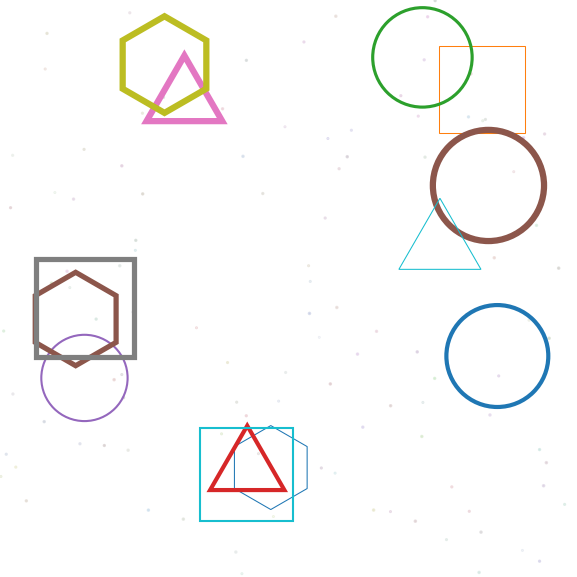[{"shape": "circle", "thickness": 2, "radius": 0.44, "center": [0.861, 0.383]}, {"shape": "hexagon", "thickness": 0.5, "radius": 0.36, "center": [0.469, 0.19]}, {"shape": "square", "thickness": 0.5, "radius": 0.37, "center": [0.834, 0.844]}, {"shape": "circle", "thickness": 1.5, "radius": 0.43, "center": [0.731, 0.9]}, {"shape": "triangle", "thickness": 2, "radius": 0.37, "center": [0.428, 0.188]}, {"shape": "circle", "thickness": 1, "radius": 0.37, "center": [0.146, 0.345]}, {"shape": "hexagon", "thickness": 2.5, "radius": 0.4, "center": [0.131, 0.447]}, {"shape": "circle", "thickness": 3, "radius": 0.48, "center": [0.846, 0.678]}, {"shape": "triangle", "thickness": 3, "radius": 0.38, "center": [0.319, 0.827]}, {"shape": "square", "thickness": 2.5, "radius": 0.42, "center": [0.147, 0.466]}, {"shape": "hexagon", "thickness": 3, "radius": 0.42, "center": [0.285, 0.887]}, {"shape": "square", "thickness": 1, "radius": 0.4, "center": [0.427, 0.177]}, {"shape": "triangle", "thickness": 0.5, "radius": 0.41, "center": [0.762, 0.574]}]